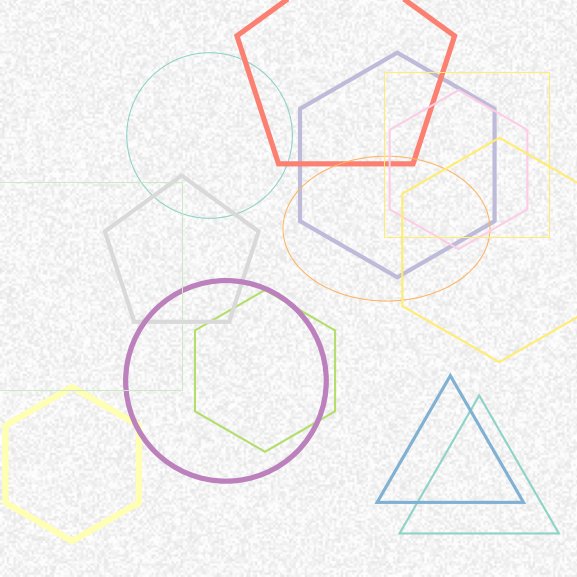[{"shape": "circle", "thickness": 0.5, "radius": 0.72, "center": [0.363, 0.764]}, {"shape": "triangle", "thickness": 1, "radius": 0.8, "center": [0.83, 0.155]}, {"shape": "hexagon", "thickness": 3, "radius": 0.67, "center": [0.125, 0.196]}, {"shape": "hexagon", "thickness": 2, "radius": 0.97, "center": [0.688, 0.713]}, {"shape": "pentagon", "thickness": 2.5, "radius": 0.99, "center": [0.599, 0.876]}, {"shape": "triangle", "thickness": 1.5, "radius": 0.73, "center": [0.78, 0.202]}, {"shape": "oval", "thickness": 0.5, "radius": 0.9, "center": [0.669, 0.603]}, {"shape": "hexagon", "thickness": 1, "radius": 0.7, "center": [0.459, 0.357]}, {"shape": "hexagon", "thickness": 1, "radius": 0.69, "center": [0.794, 0.705]}, {"shape": "pentagon", "thickness": 2, "radius": 0.7, "center": [0.315, 0.555]}, {"shape": "circle", "thickness": 2.5, "radius": 0.87, "center": [0.391, 0.34]}, {"shape": "square", "thickness": 0.5, "radius": 0.9, "center": [0.135, 0.503]}, {"shape": "square", "thickness": 0.5, "radius": 0.71, "center": [0.807, 0.732]}, {"shape": "hexagon", "thickness": 1, "radius": 0.97, "center": [0.865, 0.566]}]